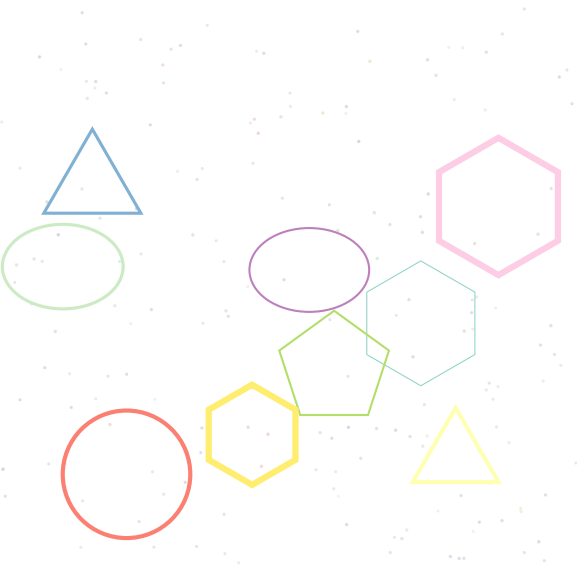[{"shape": "hexagon", "thickness": 0.5, "radius": 0.54, "center": [0.729, 0.439]}, {"shape": "triangle", "thickness": 2, "radius": 0.43, "center": [0.789, 0.207]}, {"shape": "circle", "thickness": 2, "radius": 0.55, "center": [0.219, 0.178]}, {"shape": "triangle", "thickness": 1.5, "radius": 0.49, "center": [0.16, 0.678]}, {"shape": "pentagon", "thickness": 1, "radius": 0.5, "center": [0.579, 0.361]}, {"shape": "hexagon", "thickness": 3, "radius": 0.59, "center": [0.863, 0.642]}, {"shape": "oval", "thickness": 1, "radius": 0.52, "center": [0.536, 0.532]}, {"shape": "oval", "thickness": 1.5, "radius": 0.52, "center": [0.109, 0.537]}, {"shape": "hexagon", "thickness": 3, "radius": 0.43, "center": [0.437, 0.246]}]